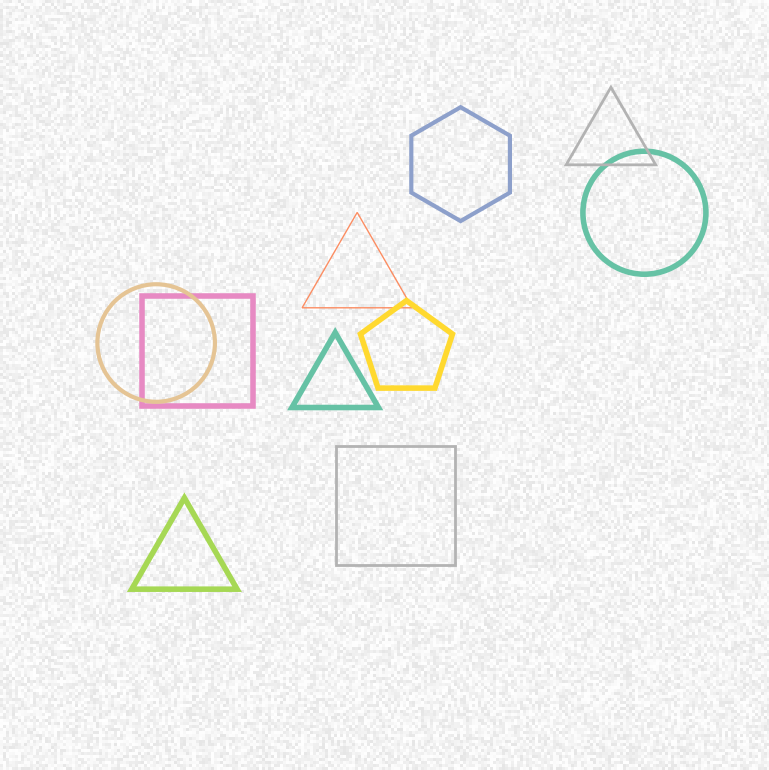[{"shape": "triangle", "thickness": 2, "radius": 0.32, "center": [0.435, 0.503]}, {"shape": "circle", "thickness": 2, "radius": 0.4, "center": [0.837, 0.724]}, {"shape": "triangle", "thickness": 0.5, "radius": 0.41, "center": [0.464, 0.642]}, {"shape": "hexagon", "thickness": 1.5, "radius": 0.37, "center": [0.598, 0.787]}, {"shape": "square", "thickness": 2, "radius": 0.36, "center": [0.256, 0.544]}, {"shape": "triangle", "thickness": 2, "radius": 0.4, "center": [0.239, 0.274]}, {"shape": "pentagon", "thickness": 2, "radius": 0.31, "center": [0.528, 0.547]}, {"shape": "circle", "thickness": 1.5, "radius": 0.38, "center": [0.203, 0.555]}, {"shape": "square", "thickness": 1, "radius": 0.39, "center": [0.514, 0.344]}, {"shape": "triangle", "thickness": 1, "radius": 0.34, "center": [0.793, 0.82]}]